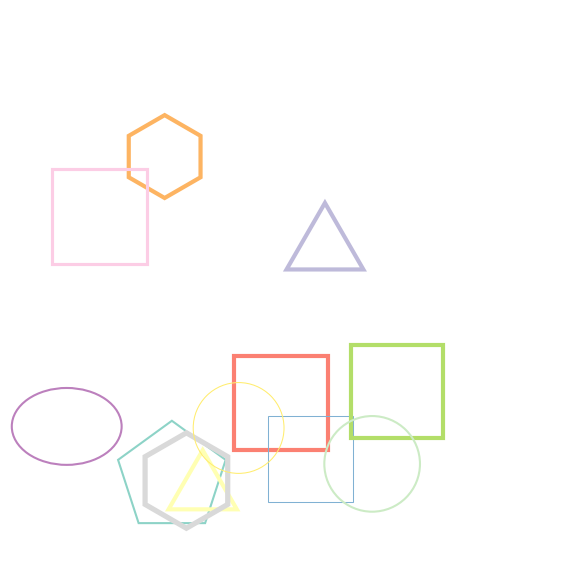[{"shape": "pentagon", "thickness": 1, "radius": 0.49, "center": [0.298, 0.173]}, {"shape": "triangle", "thickness": 2, "radius": 0.34, "center": [0.351, 0.151]}, {"shape": "triangle", "thickness": 2, "radius": 0.38, "center": [0.563, 0.571]}, {"shape": "square", "thickness": 2, "radius": 0.41, "center": [0.487, 0.301]}, {"shape": "square", "thickness": 0.5, "radius": 0.37, "center": [0.538, 0.205]}, {"shape": "hexagon", "thickness": 2, "radius": 0.36, "center": [0.285, 0.728]}, {"shape": "square", "thickness": 2, "radius": 0.4, "center": [0.688, 0.321]}, {"shape": "square", "thickness": 1.5, "radius": 0.41, "center": [0.172, 0.624]}, {"shape": "hexagon", "thickness": 2.5, "radius": 0.41, "center": [0.323, 0.167]}, {"shape": "oval", "thickness": 1, "radius": 0.48, "center": [0.116, 0.261]}, {"shape": "circle", "thickness": 1, "radius": 0.41, "center": [0.644, 0.196]}, {"shape": "circle", "thickness": 0.5, "radius": 0.39, "center": [0.413, 0.258]}]